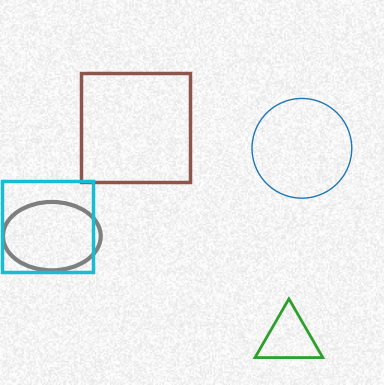[{"shape": "circle", "thickness": 1, "radius": 0.65, "center": [0.784, 0.615]}, {"shape": "triangle", "thickness": 2, "radius": 0.51, "center": [0.75, 0.122]}, {"shape": "square", "thickness": 2.5, "radius": 0.71, "center": [0.352, 0.668]}, {"shape": "oval", "thickness": 3, "radius": 0.63, "center": [0.135, 0.387]}, {"shape": "square", "thickness": 2.5, "radius": 0.59, "center": [0.124, 0.411]}]